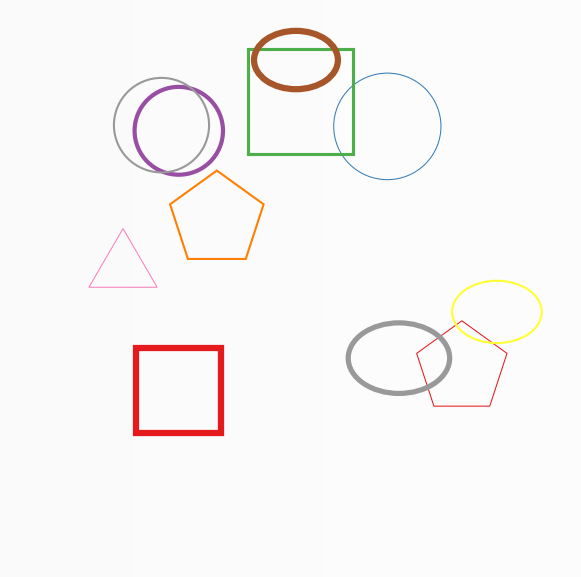[{"shape": "square", "thickness": 3, "radius": 0.37, "center": [0.307, 0.323]}, {"shape": "pentagon", "thickness": 0.5, "radius": 0.41, "center": [0.795, 0.362]}, {"shape": "circle", "thickness": 0.5, "radius": 0.46, "center": [0.666, 0.78]}, {"shape": "square", "thickness": 1.5, "radius": 0.45, "center": [0.517, 0.823]}, {"shape": "circle", "thickness": 2, "radius": 0.38, "center": [0.308, 0.773]}, {"shape": "pentagon", "thickness": 1, "radius": 0.42, "center": [0.373, 0.619]}, {"shape": "oval", "thickness": 1, "radius": 0.39, "center": [0.855, 0.459]}, {"shape": "oval", "thickness": 3, "radius": 0.36, "center": [0.509, 0.895]}, {"shape": "triangle", "thickness": 0.5, "radius": 0.34, "center": [0.212, 0.536]}, {"shape": "oval", "thickness": 2.5, "radius": 0.44, "center": [0.686, 0.379]}, {"shape": "circle", "thickness": 1, "radius": 0.41, "center": [0.278, 0.782]}]